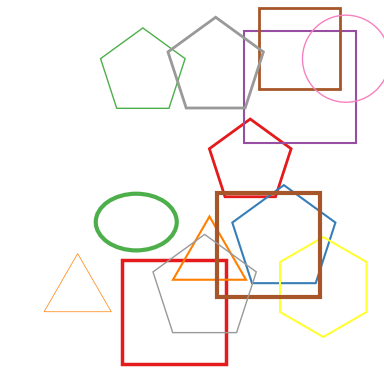[{"shape": "square", "thickness": 2.5, "radius": 0.67, "center": [0.452, 0.19]}, {"shape": "pentagon", "thickness": 2, "radius": 0.56, "center": [0.65, 0.579]}, {"shape": "pentagon", "thickness": 1.5, "radius": 0.7, "center": [0.737, 0.378]}, {"shape": "pentagon", "thickness": 1, "radius": 0.58, "center": [0.371, 0.812]}, {"shape": "oval", "thickness": 3, "radius": 0.53, "center": [0.354, 0.423]}, {"shape": "square", "thickness": 1.5, "radius": 0.72, "center": [0.779, 0.774]}, {"shape": "triangle", "thickness": 0.5, "radius": 0.5, "center": [0.202, 0.241]}, {"shape": "triangle", "thickness": 1.5, "radius": 0.55, "center": [0.544, 0.328]}, {"shape": "hexagon", "thickness": 1.5, "radius": 0.65, "center": [0.84, 0.255]}, {"shape": "square", "thickness": 3, "radius": 0.67, "center": [0.697, 0.364]}, {"shape": "square", "thickness": 2, "radius": 0.53, "center": [0.778, 0.874]}, {"shape": "circle", "thickness": 1, "radius": 0.57, "center": [0.899, 0.848]}, {"shape": "pentagon", "thickness": 2, "radius": 0.65, "center": [0.56, 0.825]}, {"shape": "pentagon", "thickness": 1, "radius": 0.71, "center": [0.532, 0.25]}]